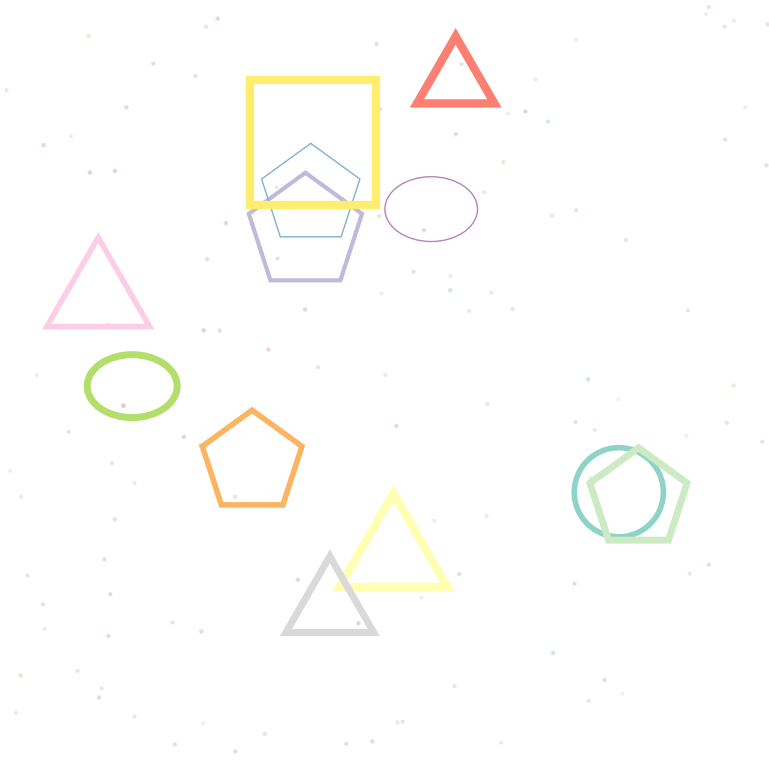[{"shape": "circle", "thickness": 2, "radius": 0.29, "center": [0.804, 0.361]}, {"shape": "triangle", "thickness": 3, "radius": 0.41, "center": [0.511, 0.278]}, {"shape": "pentagon", "thickness": 1.5, "radius": 0.39, "center": [0.397, 0.698]}, {"shape": "triangle", "thickness": 3, "radius": 0.29, "center": [0.592, 0.895]}, {"shape": "pentagon", "thickness": 0.5, "radius": 0.34, "center": [0.404, 0.747]}, {"shape": "pentagon", "thickness": 2, "radius": 0.34, "center": [0.327, 0.399]}, {"shape": "oval", "thickness": 2.5, "radius": 0.29, "center": [0.172, 0.499]}, {"shape": "triangle", "thickness": 2, "radius": 0.39, "center": [0.128, 0.614]}, {"shape": "triangle", "thickness": 2.5, "radius": 0.33, "center": [0.428, 0.212]}, {"shape": "oval", "thickness": 0.5, "radius": 0.3, "center": [0.56, 0.728]}, {"shape": "pentagon", "thickness": 2.5, "radius": 0.33, "center": [0.829, 0.352]}, {"shape": "square", "thickness": 3, "radius": 0.41, "center": [0.406, 0.815]}]